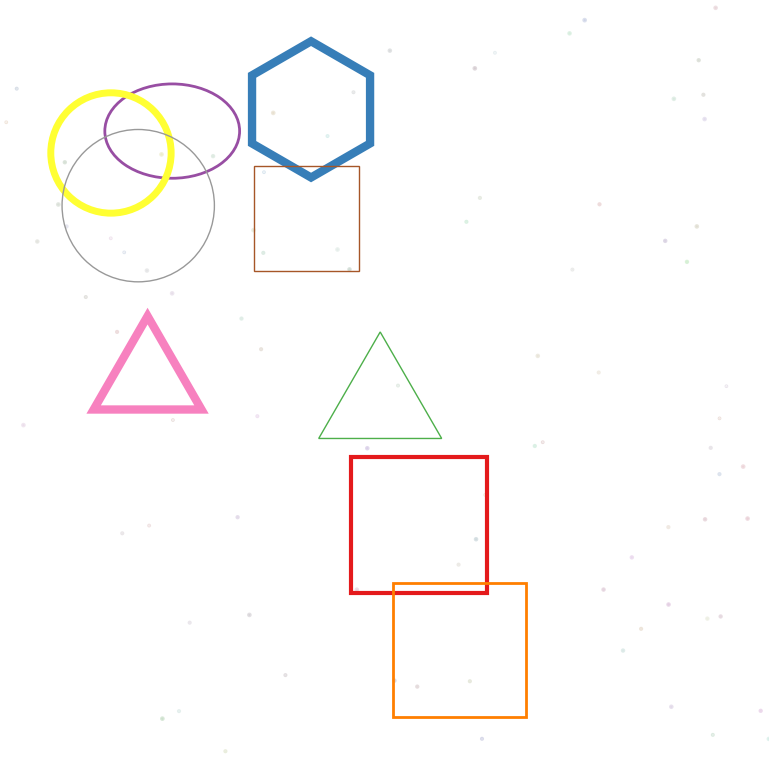[{"shape": "square", "thickness": 1.5, "radius": 0.44, "center": [0.544, 0.319]}, {"shape": "hexagon", "thickness": 3, "radius": 0.44, "center": [0.404, 0.858]}, {"shape": "triangle", "thickness": 0.5, "radius": 0.46, "center": [0.494, 0.477]}, {"shape": "oval", "thickness": 1, "radius": 0.44, "center": [0.224, 0.83]}, {"shape": "square", "thickness": 1, "radius": 0.43, "center": [0.597, 0.156]}, {"shape": "circle", "thickness": 2.5, "radius": 0.39, "center": [0.144, 0.801]}, {"shape": "square", "thickness": 0.5, "radius": 0.34, "center": [0.398, 0.716]}, {"shape": "triangle", "thickness": 3, "radius": 0.4, "center": [0.192, 0.509]}, {"shape": "circle", "thickness": 0.5, "radius": 0.49, "center": [0.18, 0.733]}]